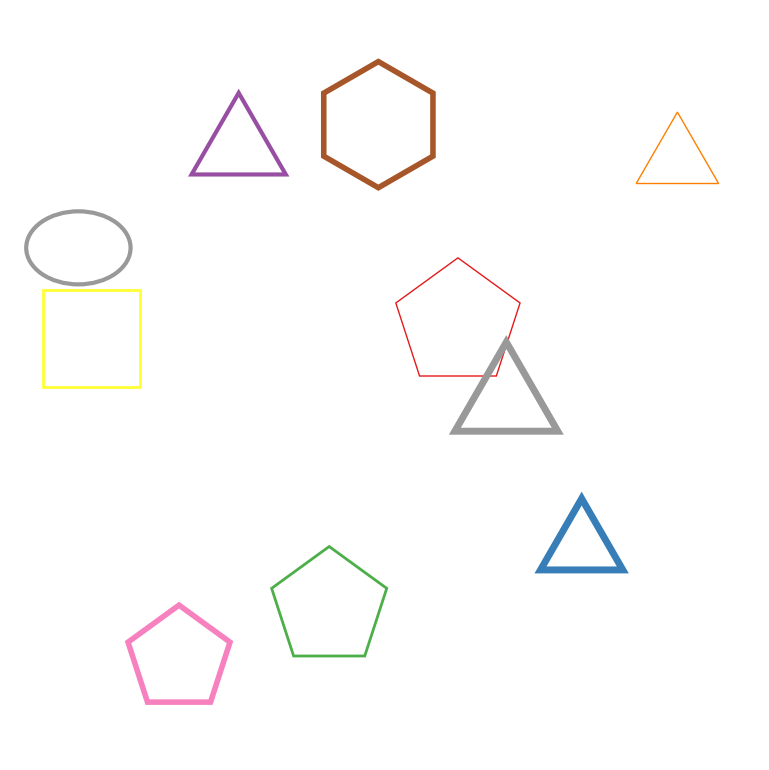[{"shape": "pentagon", "thickness": 0.5, "radius": 0.42, "center": [0.595, 0.58]}, {"shape": "triangle", "thickness": 2.5, "radius": 0.31, "center": [0.755, 0.291]}, {"shape": "pentagon", "thickness": 1, "radius": 0.39, "center": [0.428, 0.212]}, {"shape": "triangle", "thickness": 1.5, "radius": 0.35, "center": [0.31, 0.809]}, {"shape": "triangle", "thickness": 0.5, "radius": 0.31, "center": [0.88, 0.793]}, {"shape": "square", "thickness": 1, "radius": 0.31, "center": [0.119, 0.56]}, {"shape": "hexagon", "thickness": 2, "radius": 0.41, "center": [0.491, 0.838]}, {"shape": "pentagon", "thickness": 2, "radius": 0.35, "center": [0.232, 0.144]}, {"shape": "triangle", "thickness": 2.5, "radius": 0.39, "center": [0.658, 0.479]}, {"shape": "oval", "thickness": 1.5, "radius": 0.34, "center": [0.102, 0.678]}]